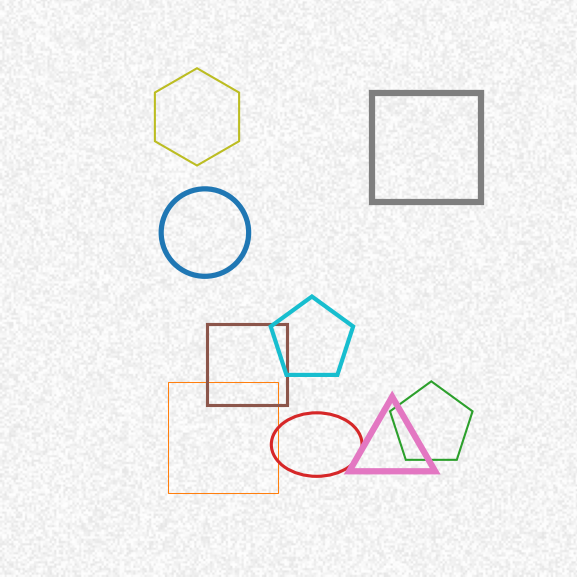[{"shape": "circle", "thickness": 2.5, "radius": 0.38, "center": [0.355, 0.596]}, {"shape": "square", "thickness": 0.5, "radius": 0.48, "center": [0.386, 0.242]}, {"shape": "pentagon", "thickness": 1, "radius": 0.38, "center": [0.747, 0.264]}, {"shape": "oval", "thickness": 1.5, "radius": 0.39, "center": [0.548, 0.229]}, {"shape": "square", "thickness": 1.5, "radius": 0.35, "center": [0.428, 0.368]}, {"shape": "triangle", "thickness": 3, "radius": 0.43, "center": [0.679, 0.226]}, {"shape": "square", "thickness": 3, "radius": 0.47, "center": [0.738, 0.744]}, {"shape": "hexagon", "thickness": 1, "radius": 0.42, "center": [0.341, 0.797]}, {"shape": "pentagon", "thickness": 2, "radius": 0.38, "center": [0.54, 0.411]}]